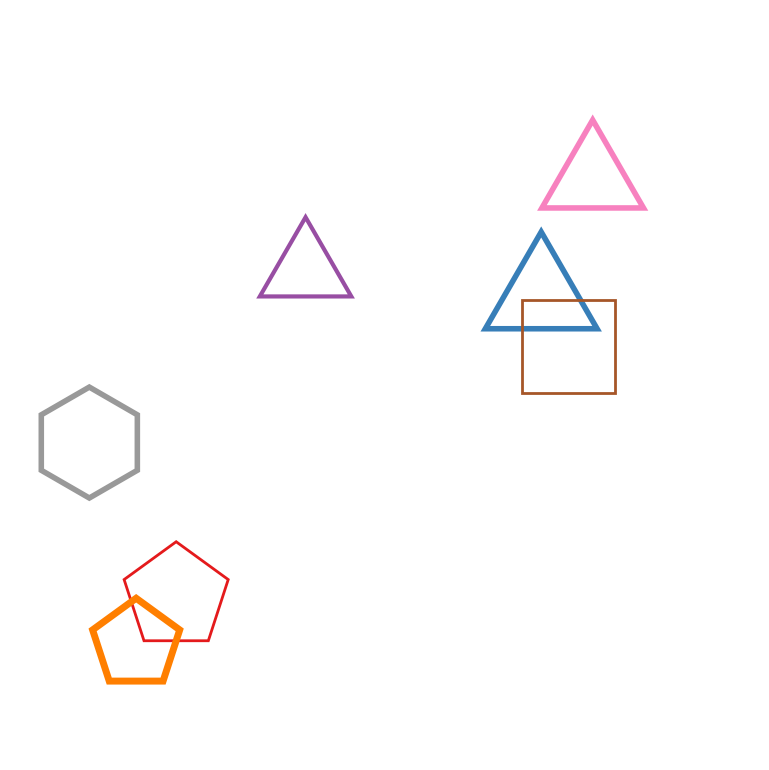[{"shape": "pentagon", "thickness": 1, "radius": 0.36, "center": [0.229, 0.225]}, {"shape": "triangle", "thickness": 2, "radius": 0.42, "center": [0.703, 0.615]}, {"shape": "triangle", "thickness": 1.5, "radius": 0.34, "center": [0.397, 0.649]}, {"shape": "pentagon", "thickness": 2.5, "radius": 0.3, "center": [0.177, 0.164]}, {"shape": "square", "thickness": 1, "radius": 0.3, "center": [0.738, 0.55]}, {"shape": "triangle", "thickness": 2, "radius": 0.38, "center": [0.77, 0.768]}, {"shape": "hexagon", "thickness": 2, "radius": 0.36, "center": [0.116, 0.425]}]